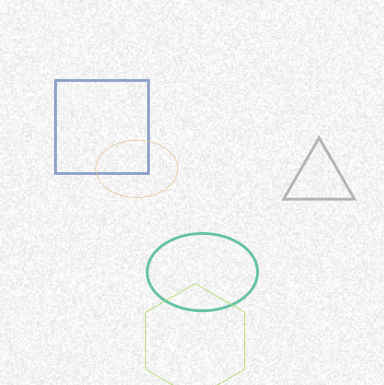[{"shape": "oval", "thickness": 2, "radius": 0.72, "center": [0.526, 0.293]}, {"shape": "square", "thickness": 2, "radius": 0.6, "center": [0.263, 0.671]}, {"shape": "hexagon", "thickness": 0.5, "radius": 0.74, "center": [0.507, 0.115]}, {"shape": "oval", "thickness": 0.5, "radius": 0.53, "center": [0.355, 0.561]}, {"shape": "triangle", "thickness": 2, "radius": 0.53, "center": [0.829, 0.536]}]